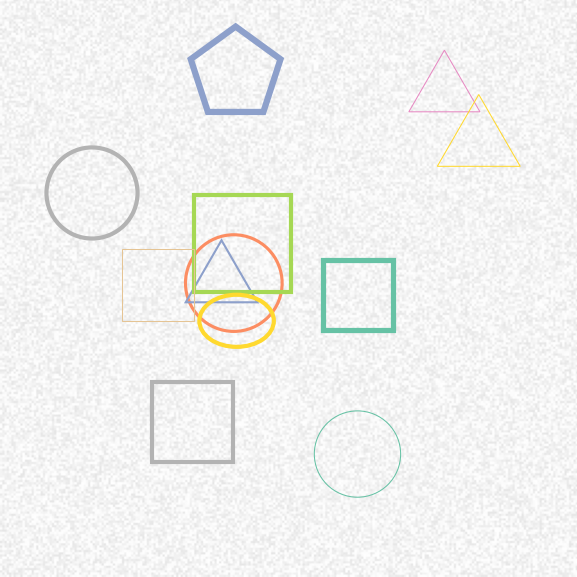[{"shape": "circle", "thickness": 0.5, "radius": 0.37, "center": [0.619, 0.213]}, {"shape": "square", "thickness": 2.5, "radius": 0.3, "center": [0.62, 0.488]}, {"shape": "circle", "thickness": 1.5, "radius": 0.42, "center": [0.405, 0.509]}, {"shape": "triangle", "thickness": 1, "radius": 0.36, "center": [0.384, 0.511]}, {"shape": "pentagon", "thickness": 3, "radius": 0.41, "center": [0.408, 0.871]}, {"shape": "triangle", "thickness": 0.5, "radius": 0.36, "center": [0.77, 0.841]}, {"shape": "square", "thickness": 2, "radius": 0.42, "center": [0.42, 0.578]}, {"shape": "triangle", "thickness": 0.5, "radius": 0.41, "center": [0.829, 0.753]}, {"shape": "oval", "thickness": 2, "radius": 0.32, "center": [0.41, 0.444]}, {"shape": "square", "thickness": 0.5, "radius": 0.31, "center": [0.274, 0.506]}, {"shape": "square", "thickness": 2, "radius": 0.35, "center": [0.334, 0.268]}, {"shape": "circle", "thickness": 2, "radius": 0.39, "center": [0.159, 0.665]}]